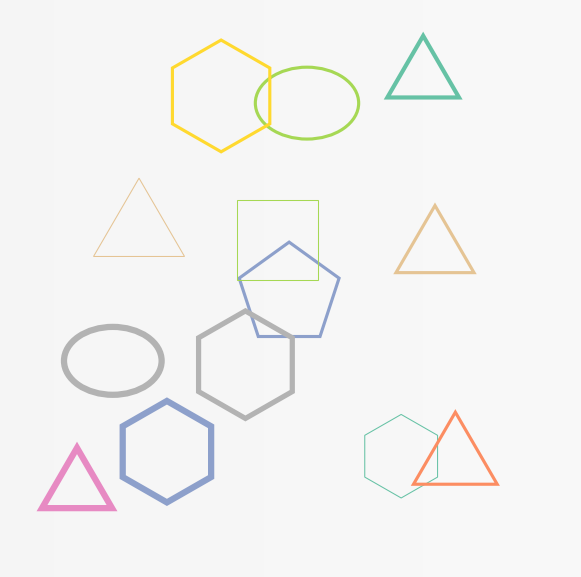[{"shape": "hexagon", "thickness": 0.5, "radius": 0.36, "center": [0.69, 0.209]}, {"shape": "triangle", "thickness": 2, "radius": 0.36, "center": [0.728, 0.866]}, {"shape": "triangle", "thickness": 1.5, "radius": 0.42, "center": [0.783, 0.202]}, {"shape": "hexagon", "thickness": 3, "radius": 0.44, "center": [0.287, 0.217]}, {"shape": "pentagon", "thickness": 1.5, "radius": 0.45, "center": [0.497, 0.49]}, {"shape": "triangle", "thickness": 3, "radius": 0.35, "center": [0.132, 0.154]}, {"shape": "oval", "thickness": 1.5, "radius": 0.44, "center": [0.528, 0.821]}, {"shape": "square", "thickness": 0.5, "radius": 0.35, "center": [0.478, 0.583]}, {"shape": "hexagon", "thickness": 1.5, "radius": 0.48, "center": [0.38, 0.833]}, {"shape": "triangle", "thickness": 1.5, "radius": 0.39, "center": [0.748, 0.566]}, {"shape": "triangle", "thickness": 0.5, "radius": 0.45, "center": [0.239, 0.6]}, {"shape": "hexagon", "thickness": 2.5, "radius": 0.47, "center": [0.422, 0.368]}, {"shape": "oval", "thickness": 3, "radius": 0.42, "center": [0.194, 0.374]}]